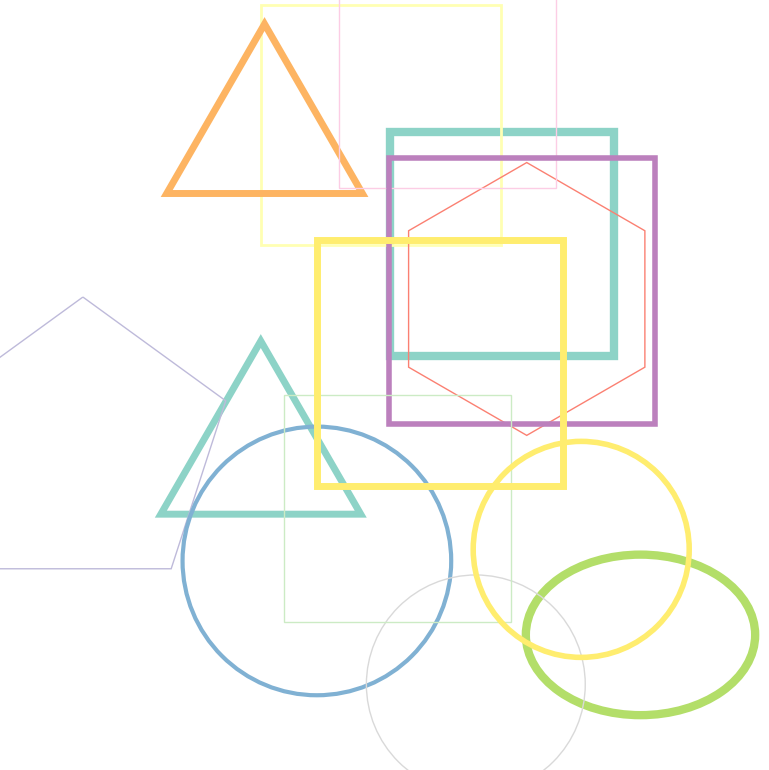[{"shape": "square", "thickness": 3, "radius": 0.73, "center": [0.652, 0.683]}, {"shape": "triangle", "thickness": 2.5, "radius": 0.75, "center": [0.339, 0.407]}, {"shape": "square", "thickness": 1, "radius": 0.78, "center": [0.494, 0.838]}, {"shape": "pentagon", "thickness": 0.5, "radius": 0.98, "center": [0.108, 0.419]}, {"shape": "hexagon", "thickness": 0.5, "radius": 0.89, "center": [0.684, 0.612]}, {"shape": "circle", "thickness": 1.5, "radius": 0.87, "center": [0.412, 0.272]}, {"shape": "triangle", "thickness": 2.5, "radius": 0.73, "center": [0.344, 0.822]}, {"shape": "oval", "thickness": 3, "radius": 0.74, "center": [0.832, 0.175]}, {"shape": "square", "thickness": 0.5, "radius": 0.7, "center": [0.581, 0.897]}, {"shape": "circle", "thickness": 0.5, "radius": 0.71, "center": [0.618, 0.111]}, {"shape": "square", "thickness": 2, "radius": 0.86, "center": [0.677, 0.622]}, {"shape": "square", "thickness": 0.5, "radius": 0.74, "center": [0.516, 0.339]}, {"shape": "square", "thickness": 2.5, "radius": 0.8, "center": [0.571, 0.529]}, {"shape": "circle", "thickness": 2, "radius": 0.7, "center": [0.755, 0.287]}]